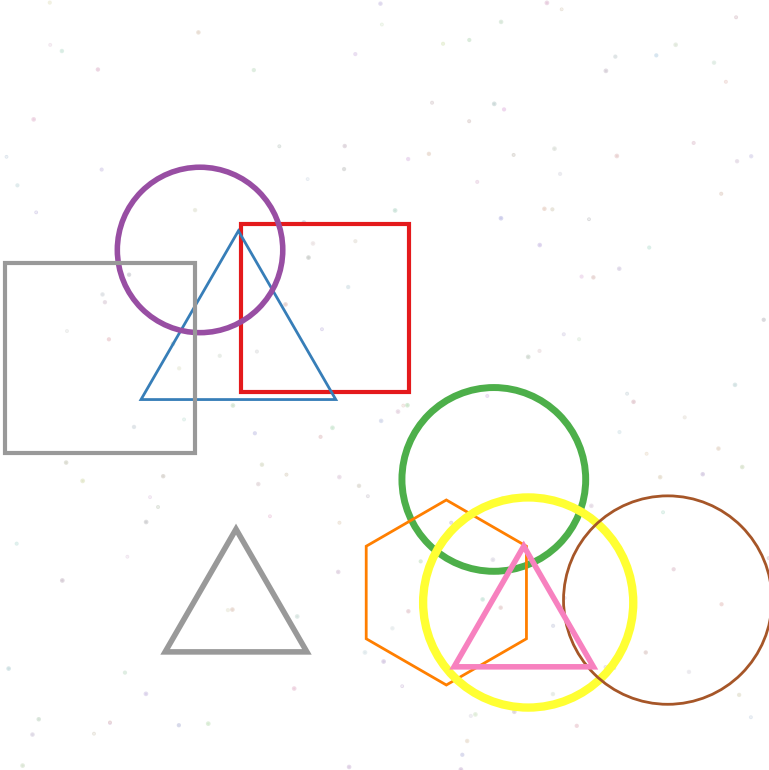[{"shape": "square", "thickness": 1.5, "radius": 0.55, "center": [0.422, 0.6]}, {"shape": "triangle", "thickness": 1, "radius": 0.73, "center": [0.31, 0.554]}, {"shape": "circle", "thickness": 2.5, "radius": 0.6, "center": [0.641, 0.377]}, {"shape": "circle", "thickness": 2, "radius": 0.54, "center": [0.26, 0.675]}, {"shape": "hexagon", "thickness": 1, "radius": 0.6, "center": [0.58, 0.231]}, {"shape": "circle", "thickness": 3, "radius": 0.68, "center": [0.686, 0.218]}, {"shape": "circle", "thickness": 1, "radius": 0.68, "center": [0.867, 0.221]}, {"shape": "triangle", "thickness": 2, "radius": 0.52, "center": [0.68, 0.186]}, {"shape": "triangle", "thickness": 2, "radius": 0.53, "center": [0.307, 0.207]}, {"shape": "square", "thickness": 1.5, "radius": 0.62, "center": [0.13, 0.535]}]